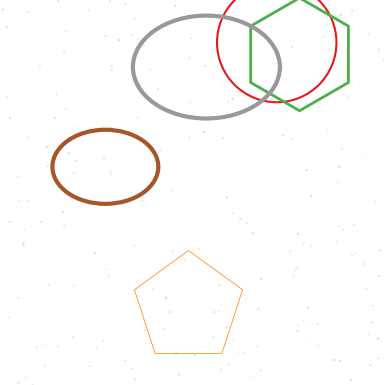[{"shape": "circle", "thickness": 1.5, "radius": 0.78, "center": [0.719, 0.89]}, {"shape": "hexagon", "thickness": 2, "radius": 0.73, "center": [0.778, 0.859]}, {"shape": "pentagon", "thickness": 0.5, "radius": 0.74, "center": [0.49, 0.202]}, {"shape": "oval", "thickness": 3, "radius": 0.69, "center": [0.274, 0.567]}, {"shape": "oval", "thickness": 3, "radius": 0.95, "center": [0.536, 0.826]}]